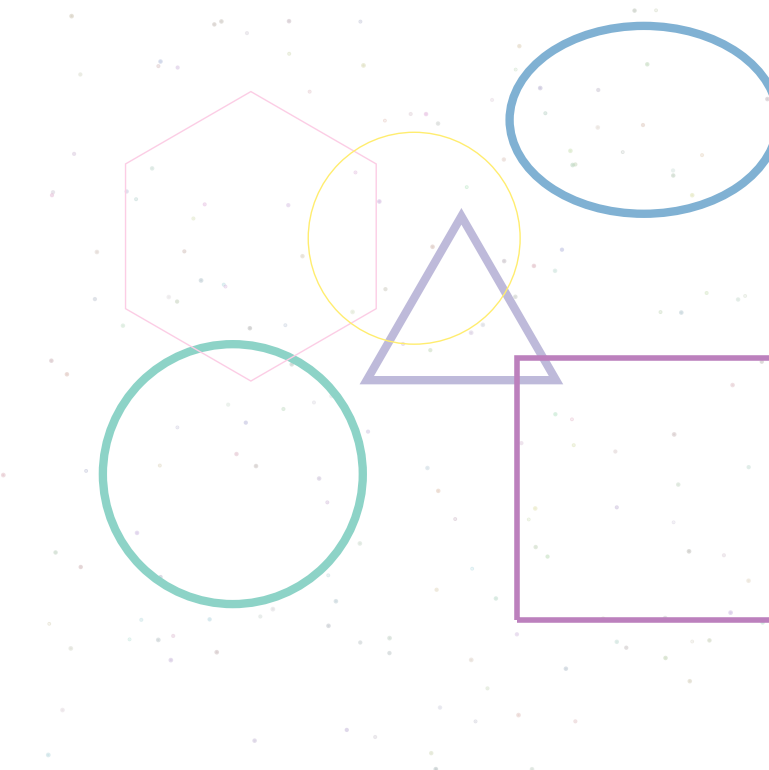[{"shape": "circle", "thickness": 3, "radius": 0.84, "center": [0.302, 0.384]}, {"shape": "triangle", "thickness": 3, "radius": 0.71, "center": [0.599, 0.577]}, {"shape": "oval", "thickness": 3, "radius": 0.87, "center": [0.836, 0.844]}, {"shape": "hexagon", "thickness": 0.5, "radius": 0.94, "center": [0.326, 0.693]}, {"shape": "square", "thickness": 2, "radius": 0.85, "center": [0.841, 0.365]}, {"shape": "circle", "thickness": 0.5, "radius": 0.69, "center": [0.538, 0.691]}]